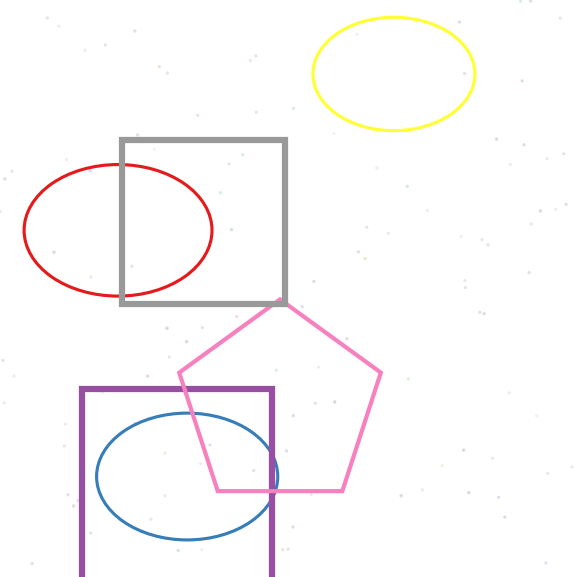[{"shape": "oval", "thickness": 1.5, "radius": 0.81, "center": [0.204, 0.6]}, {"shape": "oval", "thickness": 1.5, "radius": 0.78, "center": [0.324, 0.174]}, {"shape": "square", "thickness": 3, "radius": 0.82, "center": [0.307, 0.162]}, {"shape": "oval", "thickness": 1.5, "radius": 0.7, "center": [0.682, 0.871]}, {"shape": "pentagon", "thickness": 2, "radius": 0.92, "center": [0.485, 0.297]}, {"shape": "square", "thickness": 3, "radius": 0.71, "center": [0.352, 0.614]}]